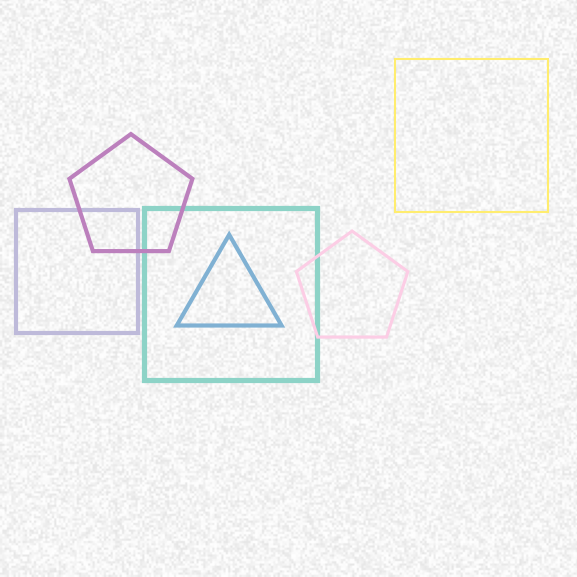[{"shape": "square", "thickness": 2.5, "radius": 0.75, "center": [0.399, 0.49]}, {"shape": "square", "thickness": 2, "radius": 0.53, "center": [0.133, 0.529]}, {"shape": "triangle", "thickness": 2, "radius": 0.52, "center": [0.397, 0.488]}, {"shape": "pentagon", "thickness": 1.5, "radius": 0.51, "center": [0.61, 0.498]}, {"shape": "pentagon", "thickness": 2, "radius": 0.56, "center": [0.227, 0.655]}, {"shape": "square", "thickness": 1, "radius": 0.66, "center": [0.817, 0.764]}]